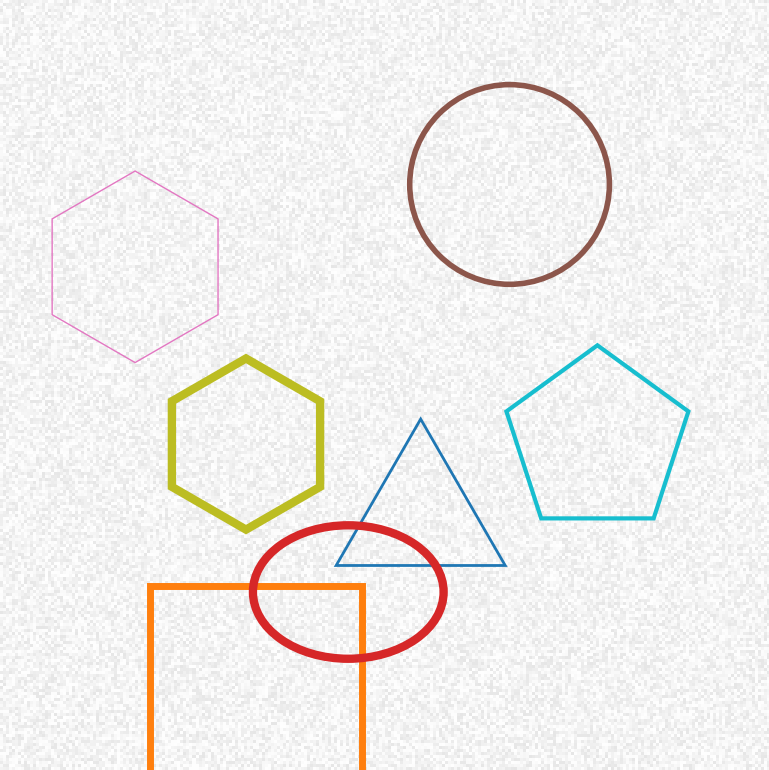[{"shape": "triangle", "thickness": 1, "radius": 0.63, "center": [0.546, 0.329]}, {"shape": "square", "thickness": 2.5, "radius": 0.69, "center": [0.333, 0.101]}, {"shape": "oval", "thickness": 3, "radius": 0.62, "center": [0.452, 0.231]}, {"shape": "circle", "thickness": 2, "radius": 0.65, "center": [0.662, 0.76]}, {"shape": "hexagon", "thickness": 0.5, "radius": 0.62, "center": [0.175, 0.654]}, {"shape": "hexagon", "thickness": 3, "radius": 0.56, "center": [0.319, 0.423]}, {"shape": "pentagon", "thickness": 1.5, "radius": 0.62, "center": [0.776, 0.427]}]